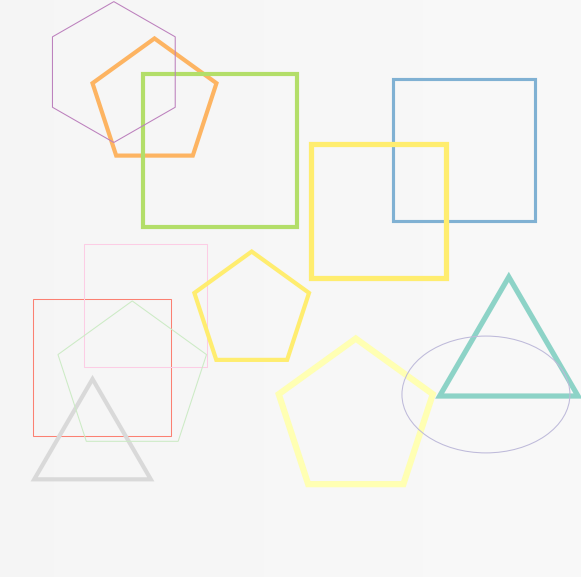[{"shape": "triangle", "thickness": 2.5, "radius": 0.69, "center": [0.875, 0.382]}, {"shape": "pentagon", "thickness": 3, "radius": 0.7, "center": [0.612, 0.274]}, {"shape": "oval", "thickness": 0.5, "radius": 0.72, "center": [0.836, 0.316]}, {"shape": "square", "thickness": 0.5, "radius": 0.6, "center": [0.175, 0.363]}, {"shape": "square", "thickness": 1.5, "radius": 0.61, "center": [0.798, 0.739]}, {"shape": "pentagon", "thickness": 2, "radius": 0.56, "center": [0.266, 0.82]}, {"shape": "square", "thickness": 2, "radius": 0.66, "center": [0.378, 0.739]}, {"shape": "square", "thickness": 0.5, "radius": 0.53, "center": [0.251, 0.47]}, {"shape": "triangle", "thickness": 2, "radius": 0.58, "center": [0.159, 0.227]}, {"shape": "hexagon", "thickness": 0.5, "radius": 0.61, "center": [0.196, 0.874]}, {"shape": "pentagon", "thickness": 0.5, "radius": 0.67, "center": [0.228, 0.344]}, {"shape": "pentagon", "thickness": 2, "radius": 0.52, "center": [0.433, 0.46]}, {"shape": "square", "thickness": 2.5, "radius": 0.58, "center": [0.651, 0.634]}]